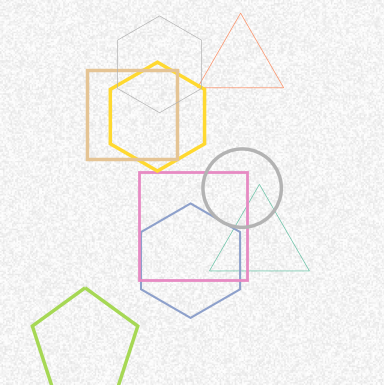[{"shape": "triangle", "thickness": 0.5, "radius": 0.75, "center": [0.674, 0.371]}, {"shape": "triangle", "thickness": 0.5, "radius": 0.65, "center": [0.625, 0.837]}, {"shape": "hexagon", "thickness": 1.5, "radius": 0.74, "center": [0.495, 0.323]}, {"shape": "square", "thickness": 2, "radius": 0.7, "center": [0.501, 0.412]}, {"shape": "pentagon", "thickness": 2.5, "radius": 0.72, "center": [0.221, 0.109]}, {"shape": "hexagon", "thickness": 2.5, "radius": 0.71, "center": [0.409, 0.697]}, {"shape": "square", "thickness": 2.5, "radius": 0.58, "center": [0.342, 0.702]}, {"shape": "circle", "thickness": 2.5, "radius": 0.51, "center": [0.629, 0.511]}, {"shape": "hexagon", "thickness": 0.5, "radius": 0.63, "center": [0.414, 0.833]}]